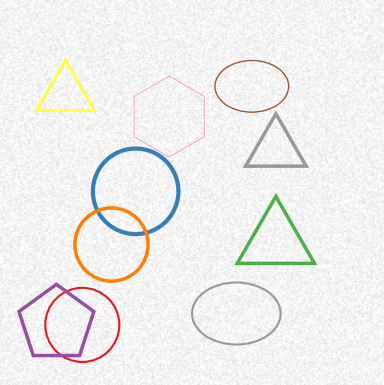[{"shape": "circle", "thickness": 1.5, "radius": 0.48, "center": [0.214, 0.156]}, {"shape": "circle", "thickness": 3, "radius": 0.56, "center": [0.352, 0.503]}, {"shape": "triangle", "thickness": 2.5, "radius": 0.58, "center": [0.716, 0.374]}, {"shape": "pentagon", "thickness": 2.5, "radius": 0.51, "center": [0.147, 0.159]}, {"shape": "circle", "thickness": 2.5, "radius": 0.48, "center": [0.29, 0.365]}, {"shape": "triangle", "thickness": 2, "radius": 0.44, "center": [0.17, 0.756]}, {"shape": "oval", "thickness": 1, "radius": 0.48, "center": [0.654, 0.776]}, {"shape": "hexagon", "thickness": 0.5, "radius": 0.53, "center": [0.439, 0.697]}, {"shape": "oval", "thickness": 1.5, "radius": 0.58, "center": [0.614, 0.186]}, {"shape": "triangle", "thickness": 2.5, "radius": 0.45, "center": [0.717, 0.614]}]